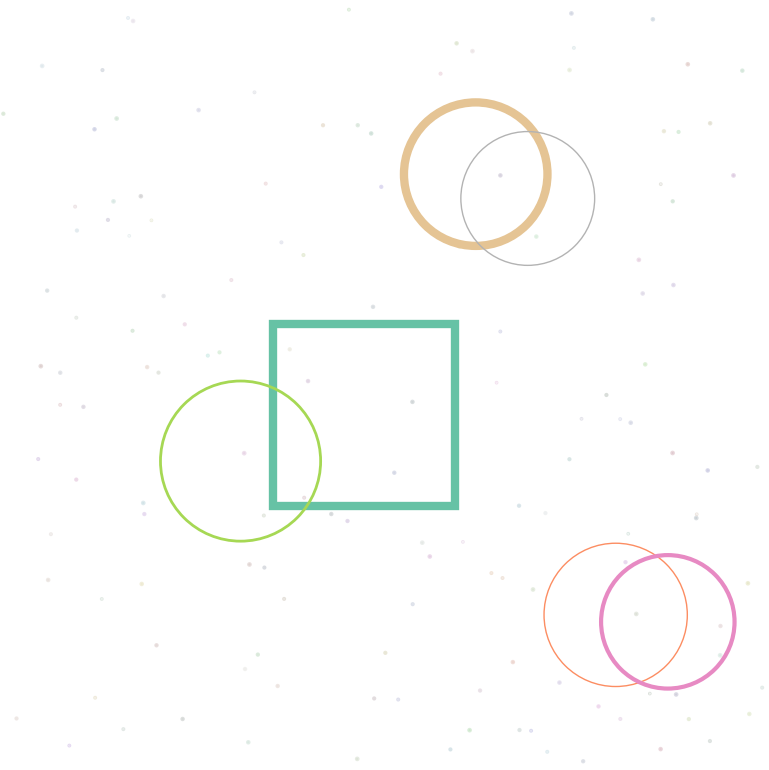[{"shape": "square", "thickness": 3, "radius": 0.59, "center": [0.472, 0.461]}, {"shape": "circle", "thickness": 0.5, "radius": 0.47, "center": [0.8, 0.201]}, {"shape": "circle", "thickness": 1.5, "radius": 0.43, "center": [0.867, 0.192]}, {"shape": "circle", "thickness": 1, "radius": 0.52, "center": [0.312, 0.401]}, {"shape": "circle", "thickness": 3, "radius": 0.47, "center": [0.618, 0.774]}, {"shape": "circle", "thickness": 0.5, "radius": 0.43, "center": [0.685, 0.742]}]